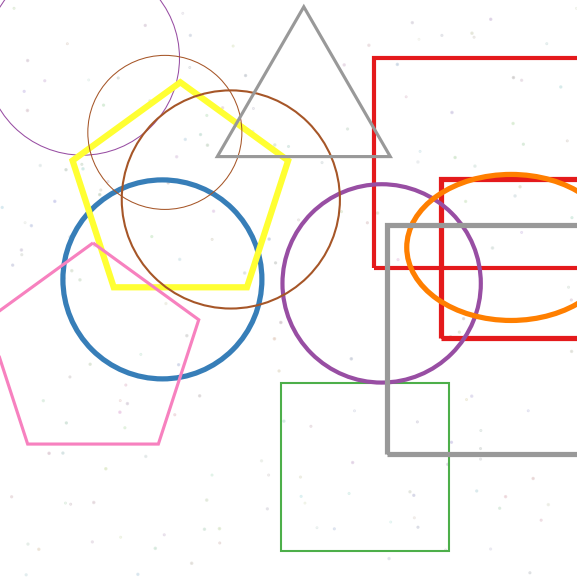[{"shape": "square", "thickness": 2.5, "radius": 0.68, "center": [0.9, 0.551]}, {"shape": "square", "thickness": 2, "radius": 0.91, "center": [0.829, 0.717]}, {"shape": "circle", "thickness": 2.5, "radius": 0.86, "center": [0.281, 0.515]}, {"shape": "square", "thickness": 1, "radius": 0.73, "center": [0.632, 0.19]}, {"shape": "circle", "thickness": 2, "radius": 0.86, "center": [0.661, 0.508]}, {"shape": "circle", "thickness": 0.5, "radius": 0.84, "center": [0.143, 0.898]}, {"shape": "oval", "thickness": 2.5, "radius": 0.9, "center": [0.885, 0.571]}, {"shape": "pentagon", "thickness": 3, "radius": 0.98, "center": [0.312, 0.66]}, {"shape": "circle", "thickness": 0.5, "radius": 0.67, "center": [0.285, 0.77]}, {"shape": "circle", "thickness": 1, "radius": 0.94, "center": [0.4, 0.654]}, {"shape": "pentagon", "thickness": 1.5, "radius": 0.96, "center": [0.161, 0.386]}, {"shape": "square", "thickness": 2.5, "radius": 0.99, "center": [0.869, 0.411]}, {"shape": "triangle", "thickness": 1.5, "radius": 0.86, "center": [0.526, 0.814]}]